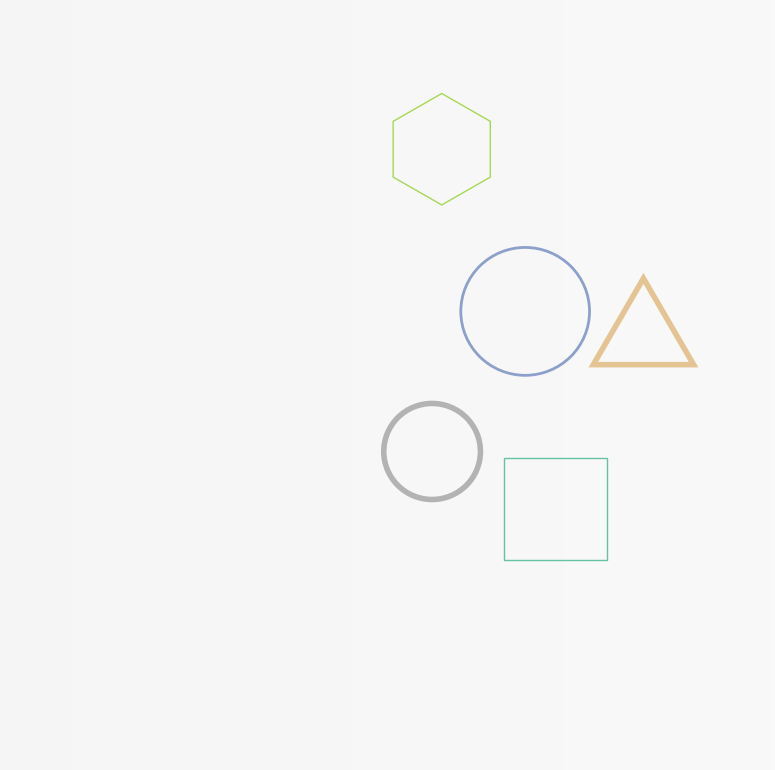[{"shape": "square", "thickness": 0.5, "radius": 0.33, "center": [0.717, 0.339]}, {"shape": "circle", "thickness": 1, "radius": 0.42, "center": [0.678, 0.596]}, {"shape": "hexagon", "thickness": 0.5, "radius": 0.36, "center": [0.57, 0.806]}, {"shape": "triangle", "thickness": 2, "radius": 0.37, "center": [0.83, 0.564]}, {"shape": "circle", "thickness": 2, "radius": 0.31, "center": [0.558, 0.414]}]